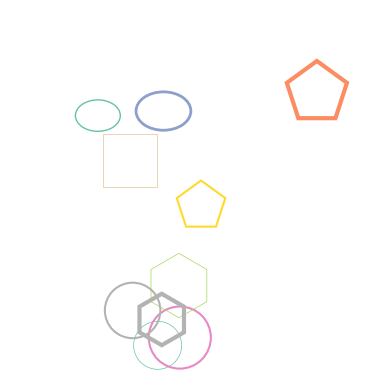[{"shape": "oval", "thickness": 1, "radius": 0.29, "center": [0.254, 0.7]}, {"shape": "circle", "thickness": 0.5, "radius": 0.31, "center": [0.409, 0.103]}, {"shape": "pentagon", "thickness": 3, "radius": 0.41, "center": [0.823, 0.759]}, {"shape": "oval", "thickness": 2, "radius": 0.36, "center": [0.425, 0.712]}, {"shape": "circle", "thickness": 1.5, "radius": 0.4, "center": [0.467, 0.123]}, {"shape": "hexagon", "thickness": 0.5, "radius": 0.42, "center": [0.465, 0.258]}, {"shape": "pentagon", "thickness": 1.5, "radius": 0.33, "center": [0.522, 0.465]}, {"shape": "square", "thickness": 0.5, "radius": 0.35, "center": [0.337, 0.583]}, {"shape": "circle", "thickness": 1.5, "radius": 0.36, "center": [0.344, 0.194]}, {"shape": "hexagon", "thickness": 3, "radius": 0.33, "center": [0.42, 0.17]}]